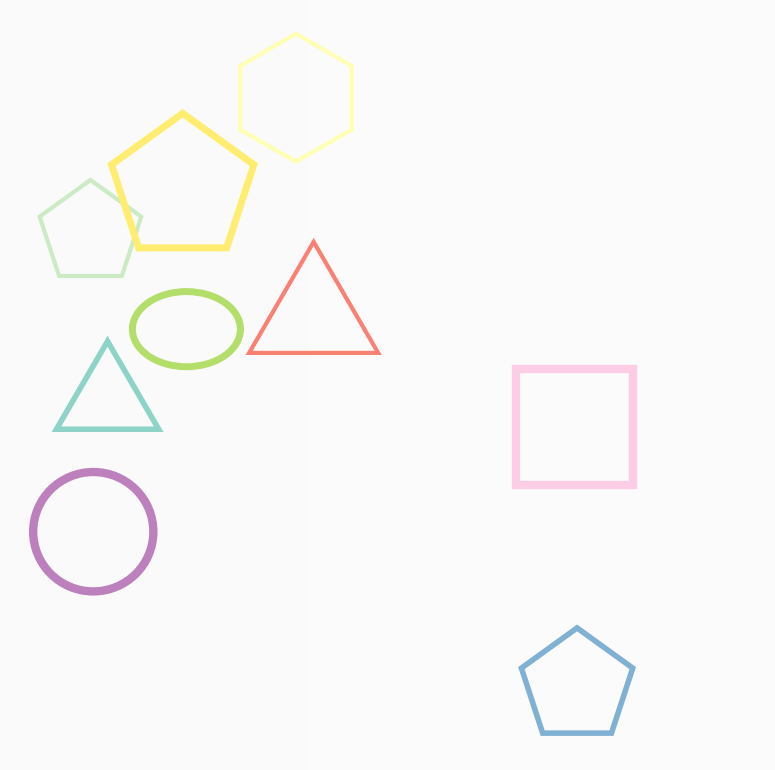[{"shape": "triangle", "thickness": 2, "radius": 0.38, "center": [0.139, 0.481]}, {"shape": "hexagon", "thickness": 1.5, "radius": 0.41, "center": [0.382, 0.873]}, {"shape": "triangle", "thickness": 1.5, "radius": 0.48, "center": [0.405, 0.59]}, {"shape": "pentagon", "thickness": 2, "radius": 0.38, "center": [0.745, 0.109]}, {"shape": "oval", "thickness": 2.5, "radius": 0.35, "center": [0.241, 0.573]}, {"shape": "square", "thickness": 3, "radius": 0.38, "center": [0.742, 0.445]}, {"shape": "circle", "thickness": 3, "radius": 0.39, "center": [0.12, 0.309]}, {"shape": "pentagon", "thickness": 1.5, "radius": 0.34, "center": [0.117, 0.697]}, {"shape": "pentagon", "thickness": 2.5, "radius": 0.48, "center": [0.236, 0.756]}]